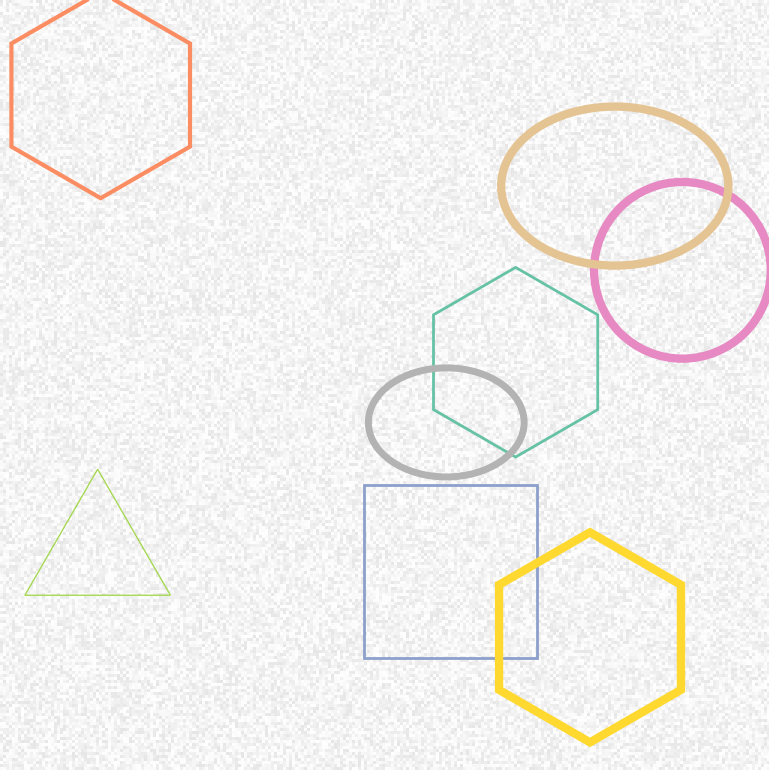[{"shape": "hexagon", "thickness": 1, "radius": 0.62, "center": [0.67, 0.53]}, {"shape": "hexagon", "thickness": 1.5, "radius": 0.67, "center": [0.131, 0.877]}, {"shape": "square", "thickness": 1, "radius": 0.56, "center": [0.585, 0.258]}, {"shape": "circle", "thickness": 3, "radius": 0.57, "center": [0.886, 0.649]}, {"shape": "triangle", "thickness": 0.5, "radius": 0.55, "center": [0.127, 0.282]}, {"shape": "hexagon", "thickness": 3, "radius": 0.68, "center": [0.766, 0.172]}, {"shape": "oval", "thickness": 3, "radius": 0.74, "center": [0.798, 0.758]}, {"shape": "oval", "thickness": 2.5, "radius": 0.51, "center": [0.58, 0.451]}]